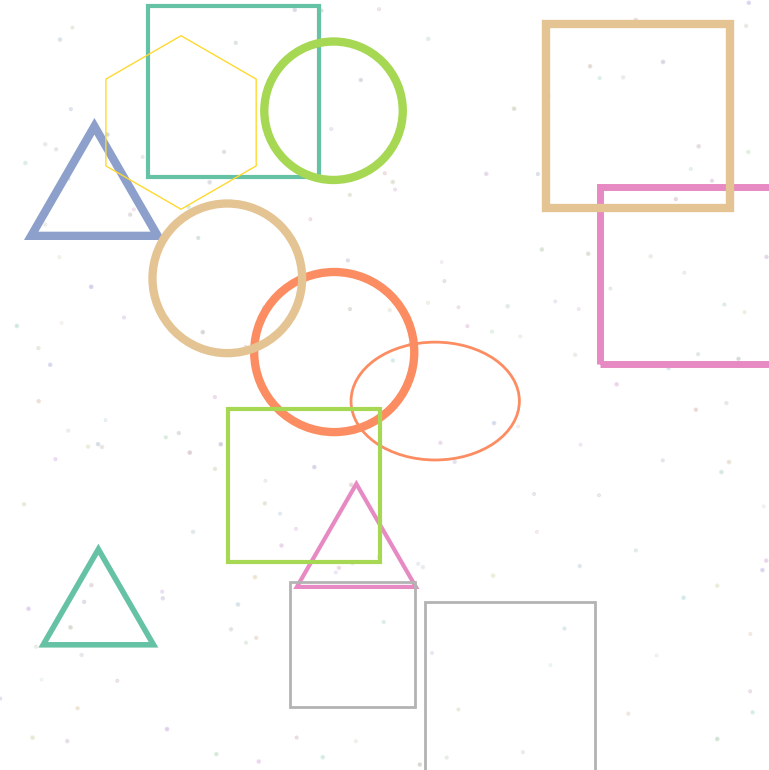[{"shape": "triangle", "thickness": 2, "radius": 0.41, "center": [0.128, 0.204]}, {"shape": "square", "thickness": 1.5, "radius": 0.56, "center": [0.303, 0.881]}, {"shape": "oval", "thickness": 1, "radius": 0.55, "center": [0.565, 0.479]}, {"shape": "circle", "thickness": 3, "radius": 0.52, "center": [0.434, 0.543]}, {"shape": "triangle", "thickness": 3, "radius": 0.47, "center": [0.123, 0.741]}, {"shape": "square", "thickness": 2.5, "radius": 0.58, "center": [0.895, 0.642]}, {"shape": "triangle", "thickness": 1.5, "radius": 0.45, "center": [0.463, 0.282]}, {"shape": "circle", "thickness": 3, "radius": 0.45, "center": [0.433, 0.856]}, {"shape": "square", "thickness": 1.5, "radius": 0.49, "center": [0.395, 0.369]}, {"shape": "hexagon", "thickness": 0.5, "radius": 0.56, "center": [0.235, 0.841]}, {"shape": "circle", "thickness": 3, "radius": 0.49, "center": [0.295, 0.639]}, {"shape": "square", "thickness": 3, "radius": 0.6, "center": [0.829, 0.85]}, {"shape": "square", "thickness": 1, "radius": 0.55, "center": [0.663, 0.108]}, {"shape": "square", "thickness": 1, "radius": 0.41, "center": [0.458, 0.163]}]